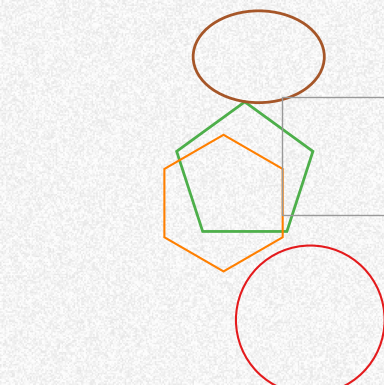[{"shape": "circle", "thickness": 1.5, "radius": 0.97, "center": [0.806, 0.169]}, {"shape": "pentagon", "thickness": 2, "radius": 0.93, "center": [0.636, 0.549]}, {"shape": "hexagon", "thickness": 1.5, "radius": 0.89, "center": [0.581, 0.472]}, {"shape": "oval", "thickness": 2, "radius": 0.85, "center": [0.672, 0.853]}, {"shape": "square", "thickness": 1, "radius": 0.77, "center": [0.885, 0.594]}]